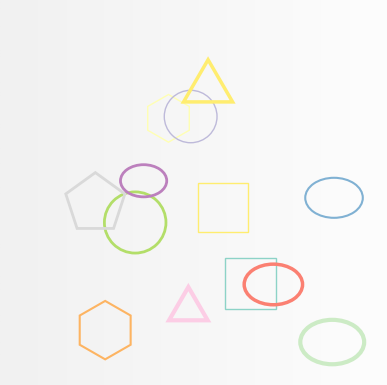[{"shape": "square", "thickness": 1, "radius": 0.33, "center": [0.648, 0.263]}, {"shape": "hexagon", "thickness": 1, "radius": 0.31, "center": [0.435, 0.693]}, {"shape": "circle", "thickness": 1, "radius": 0.34, "center": [0.492, 0.697]}, {"shape": "oval", "thickness": 2.5, "radius": 0.38, "center": [0.705, 0.261]}, {"shape": "oval", "thickness": 1.5, "radius": 0.37, "center": [0.862, 0.486]}, {"shape": "hexagon", "thickness": 1.5, "radius": 0.38, "center": [0.271, 0.142]}, {"shape": "circle", "thickness": 2, "radius": 0.4, "center": [0.349, 0.422]}, {"shape": "triangle", "thickness": 3, "radius": 0.29, "center": [0.486, 0.197]}, {"shape": "pentagon", "thickness": 2, "radius": 0.4, "center": [0.246, 0.472]}, {"shape": "oval", "thickness": 2, "radius": 0.3, "center": [0.371, 0.53]}, {"shape": "oval", "thickness": 3, "radius": 0.41, "center": [0.857, 0.112]}, {"shape": "square", "thickness": 1, "radius": 0.32, "center": [0.575, 0.461]}, {"shape": "triangle", "thickness": 2.5, "radius": 0.37, "center": [0.537, 0.772]}]